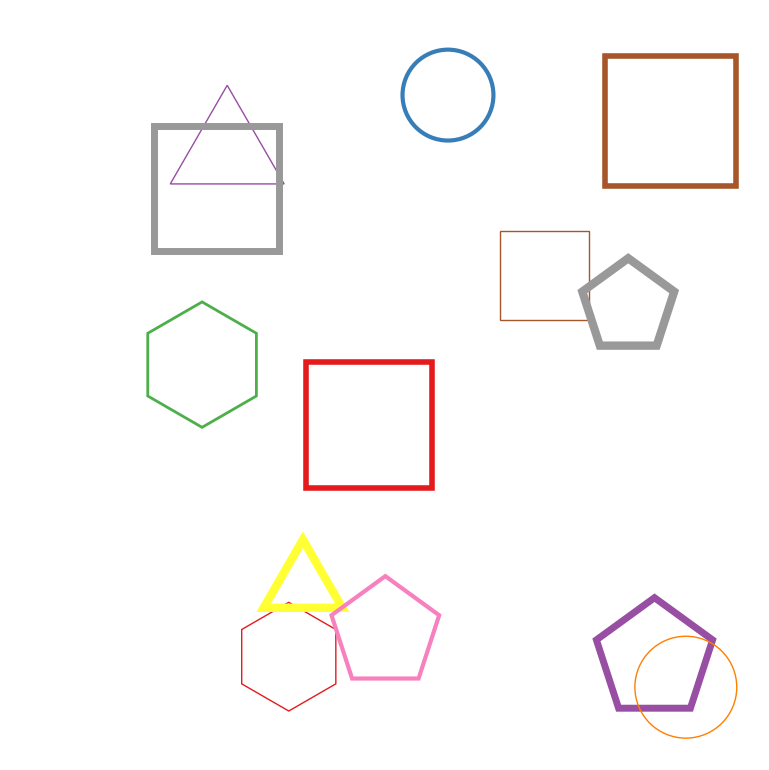[{"shape": "hexagon", "thickness": 0.5, "radius": 0.35, "center": [0.375, 0.147]}, {"shape": "square", "thickness": 2, "radius": 0.41, "center": [0.479, 0.448]}, {"shape": "circle", "thickness": 1.5, "radius": 0.3, "center": [0.582, 0.877]}, {"shape": "hexagon", "thickness": 1, "radius": 0.41, "center": [0.262, 0.526]}, {"shape": "pentagon", "thickness": 2.5, "radius": 0.4, "center": [0.85, 0.144]}, {"shape": "triangle", "thickness": 0.5, "radius": 0.43, "center": [0.295, 0.804]}, {"shape": "circle", "thickness": 0.5, "radius": 0.33, "center": [0.891, 0.108]}, {"shape": "triangle", "thickness": 3, "radius": 0.29, "center": [0.393, 0.24]}, {"shape": "square", "thickness": 2, "radius": 0.42, "center": [0.871, 0.843]}, {"shape": "square", "thickness": 0.5, "radius": 0.29, "center": [0.707, 0.642]}, {"shape": "pentagon", "thickness": 1.5, "radius": 0.37, "center": [0.5, 0.178]}, {"shape": "pentagon", "thickness": 3, "radius": 0.31, "center": [0.816, 0.602]}, {"shape": "square", "thickness": 2.5, "radius": 0.41, "center": [0.281, 0.755]}]